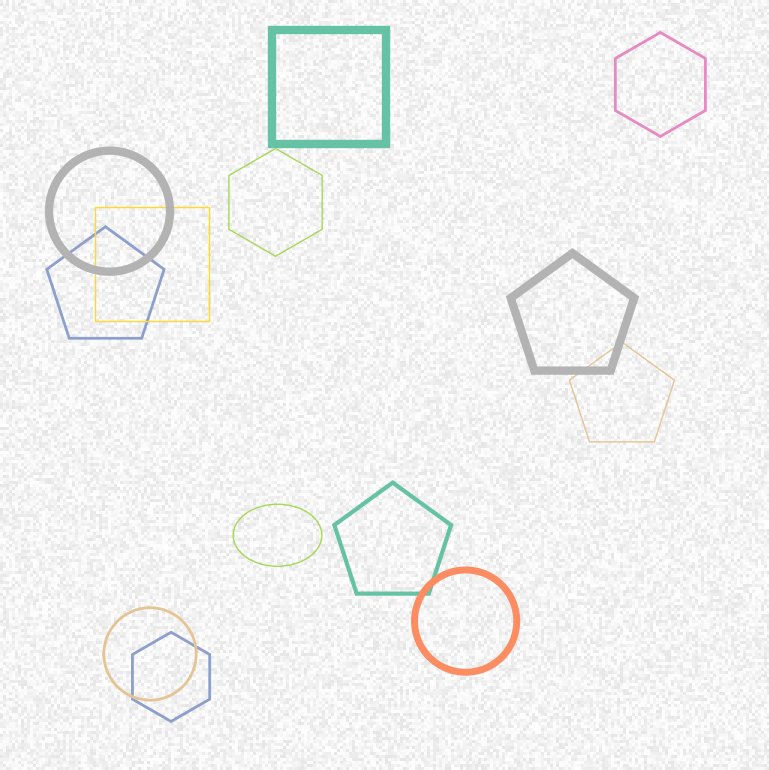[{"shape": "square", "thickness": 3, "radius": 0.37, "center": [0.427, 0.887]}, {"shape": "pentagon", "thickness": 1.5, "radius": 0.4, "center": [0.51, 0.294]}, {"shape": "circle", "thickness": 2.5, "radius": 0.33, "center": [0.605, 0.193]}, {"shape": "pentagon", "thickness": 1, "radius": 0.4, "center": [0.137, 0.625]}, {"shape": "hexagon", "thickness": 1, "radius": 0.29, "center": [0.222, 0.121]}, {"shape": "hexagon", "thickness": 1, "radius": 0.34, "center": [0.858, 0.89]}, {"shape": "hexagon", "thickness": 0.5, "radius": 0.35, "center": [0.358, 0.737]}, {"shape": "oval", "thickness": 0.5, "radius": 0.29, "center": [0.36, 0.305]}, {"shape": "square", "thickness": 0.5, "radius": 0.37, "center": [0.198, 0.658]}, {"shape": "pentagon", "thickness": 0.5, "radius": 0.36, "center": [0.808, 0.484]}, {"shape": "circle", "thickness": 1, "radius": 0.3, "center": [0.195, 0.151]}, {"shape": "pentagon", "thickness": 3, "radius": 0.42, "center": [0.743, 0.587]}, {"shape": "circle", "thickness": 3, "radius": 0.39, "center": [0.142, 0.726]}]